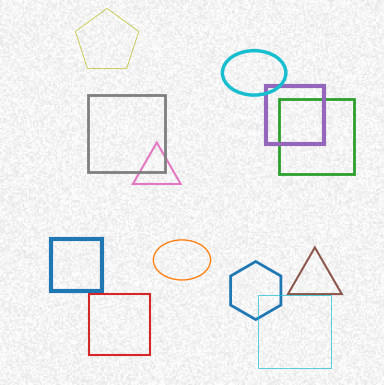[{"shape": "square", "thickness": 3, "radius": 0.33, "center": [0.199, 0.312]}, {"shape": "hexagon", "thickness": 2, "radius": 0.38, "center": [0.664, 0.245]}, {"shape": "oval", "thickness": 1, "radius": 0.37, "center": [0.473, 0.325]}, {"shape": "square", "thickness": 2, "radius": 0.49, "center": [0.823, 0.645]}, {"shape": "square", "thickness": 1.5, "radius": 0.39, "center": [0.31, 0.158]}, {"shape": "square", "thickness": 3, "radius": 0.38, "center": [0.766, 0.701]}, {"shape": "triangle", "thickness": 1.5, "radius": 0.4, "center": [0.818, 0.277]}, {"shape": "triangle", "thickness": 1.5, "radius": 0.36, "center": [0.407, 0.558]}, {"shape": "square", "thickness": 2, "radius": 0.5, "center": [0.329, 0.653]}, {"shape": "pentagon", "thickness": 0.5, "radius": 0.43, "center": [0.278, 0.892]}, {"shape": "square", "thickness": 0.5, "radius": 0.47, "center": [0.766, 0.138]}, {"shape": "oval", "thickness": 2.5, "radius": 0.41, "center": [0.66, 0.811]}]